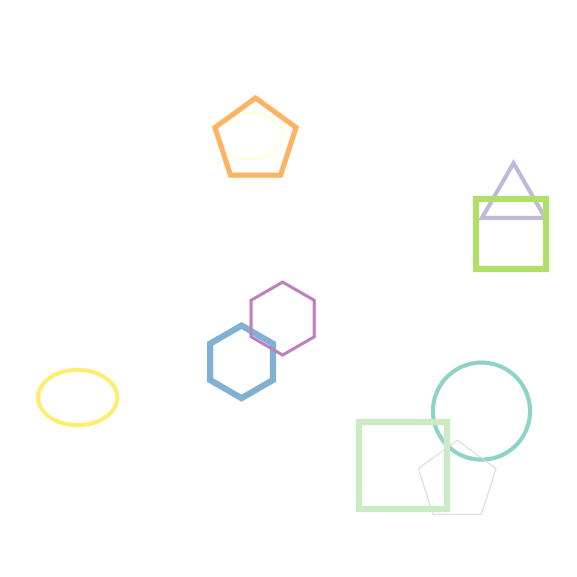[{"shape": "circle", "thickness": 2, "radius": 0.42, "center": [0.834, 0.287]}, {"shape": "oval", "thickness": 0.5, "radius": 0.29, "center": [0.433, 0.764]}, {"shape": "triangle", "thickness": 2, "radius": 0.32, "center": [0.889, 0.653]}, {"shape": "hexagon", "thickness": 3, "radius": 0.31, "center": [0.418, 0.373]}, {"shape": "pentagon", "thickness": 2.5, "radius": 0.37, "center": [0.442, 0.756]}, {"shape": "square", "thickness": 3, "radius": 0.3, "center": [0.885, 0.594]}, {"shape": "pentagon", "thickness": 0.5, "radius": 0.35, "center": [0.792, 0.166]}, {"shape": "hexagon", "thickness": 1.5, "radius": 0.32, "center": [0.489, 0.448]}, {"shape": "square", "thickness": 3, "radius": 0.38, "center": [0.698, 0.193]}, {"shape": "oval", "thickness": 2, "radius": 0.34, "center": [0.135, 0.311]}]